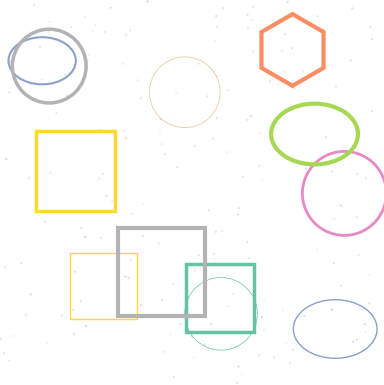[{"shape": "square", "thickness": 2.5, "radius": 0.44, "center": [0.572, 0.226]}, {"shape": "circle", "thickness": 0.5, "radius": 0.47, "center": [0.574, 0.185]}, {"shape": "hexagon", "thickness": 3, "radius": 0.47, "center": [0.76, 0.87]}, {"shape": "oval", "thickness": 1, "radius": 0.54, "center": [0.871, 0.145]}, {"shape": "oval", "thickness": 1.5, "radius": 0.44, "center": [0.109, 0.842]}, {"shape": "circle", "thickness": 2, "radius": 0.54, "center": [0.894, 0.498]}, {"shape": "oval", "thickness": 3, "radius": 0.56, "center": [0.817, 0.652]}, {"shape": "square", "thickness": 2.5, "radius": 0.52, "center": [0.196, 0.555]}, {"shape": "square", "thickness": 1, "radius": 0.43, "center": [0.269, 0.258]}, {"shape": "circle", "thickness": 0.5, "radius": 0.46, "center": [0.48, 0.76]}, {"shape": "circle", "thickness": 2.5, "radius": 0.48, "center": [0.128, 0.828]}, {"shape": "square", "thickness": 3, "radius": 0.57, "center": [0.419, 0.294]}]